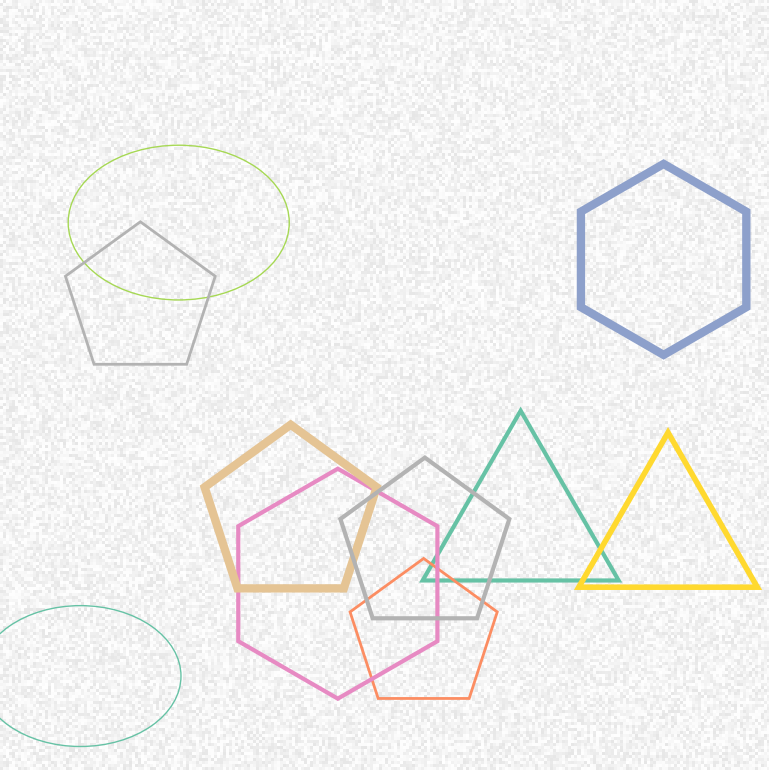[{"shape": "oval", "thickness": 0.5, "radius": 0.65, "center": [0.104, 0.122]}, {"shape": "triangle", "thickness": 1.5, "radius": 0.73, "center": [0.676, 0.32]}, {"shape": "pentagon", "thickness": 1, "radius": 0.5, "center": [0.55, 0.174]}, {"shape": "hexagon", "thickness": 3, "radius": 0.62, "center": [0.862, 0.663]}, {"shape": "hexagon", "thickness": 1.5, "radius": 0.75, "center": [0.439, 0.242]}, {"shape": "oval", "thickness": 0.5, "radius": 0.72, "center": [0.232, 0.711]}, {"shape": "triangle", "thickness": 2, "radius": 0.67, "center": [0.868, 0.304]}, {"shape": "pentagon", "thickness": 3, "radius": 0.59, "center": [0.377, 0.331]}, {"shape": "pentagon", "thickness": 1.5, "radius": 0.58, "center": [0.552, 0.29]}, {"shape": "pentagon", "thickness": 1, "radius": 0.51, "center": [0.182, 0.61]}]